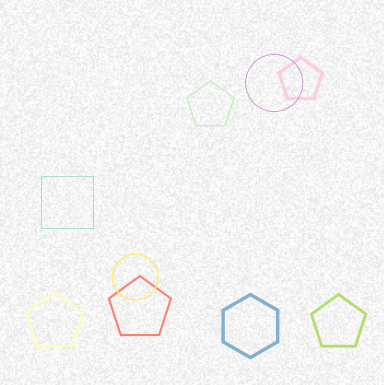[{"shape": "square", "thickness": 0.5, "radius": 0.34, "center": [0.174, 0.476]}, {"shape": "pentagon", "thickness": 1.5, "radius": 0.39, "center": [0.142, 0.164]}, {"shape": "pentagon", "thickness": 1.5, "radius": 0.42, "center": [0.363, 0.198]}, {"shape": "hexagon", "thickness": 2.5, "radius": 0.41, "center": [0.65, 0.153]}, {"shape": "pentagon", "thickness": 2, "radius": 0.37, "center": [0.879, 0.161]}, {"shape": "pentagon", "thickness": 2.5, "radius": 0.3, "center": [0.781, 0.792]}, {"shape": "circle", "thickness": 0.5, "radius": 0.37, "center": [0.712, 0.784]}, {"shape": "pentagon", "thickness": 1, "radius": 0.32, "center": [0.547, 0.726]}, {"shape": "circle", "thickness": 1, "radius": 0.3, "center": [0.352, 0.28]}]